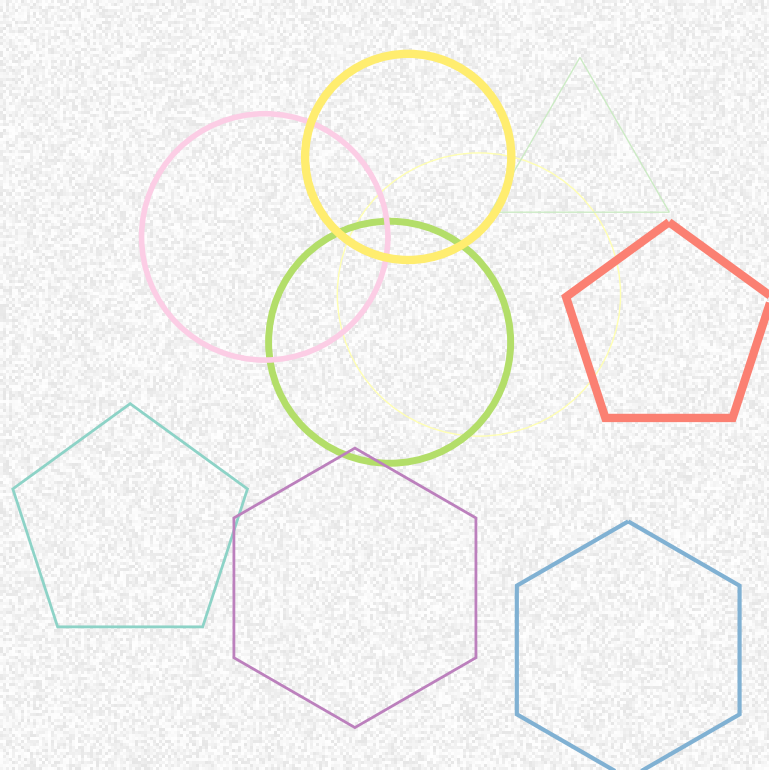[{"shape": "pentagon", "thickness": 1, "radius": 0.8, "center": [0.169, 0.316]}, {"shape": "circle", "thickness": 0.5, "radius": 0.92, "center": [0.622, 0.617]}, {"shape": "pentagon", "thickness": 3, "radius": 0.7, "center": [0.869, 0.571]}, {"shape": "hexagon", "thickness": 1.5, "radius": 0.84, "center": [0.816, 0.156]}, {"shape": "circle", "thickness": 2.5, "radius": 0.79, "center": [0.506, 0.556]}, {"shape": "circle", "thickness": 2, "radius": 0.8, "center": [0.344, 0.692]}, {"shape": "hexagon", "thickness": 1, "radius": 0.91, "center": [0.461, 0.237]}, {"shape": "triangle", "thickness": 0.5, "radius": 0.67, "center": [0.753, 0.791]}, {"shape": "circle", "thickness": 3, "radius": 0.67, "center": [0.53, 0.796]}]